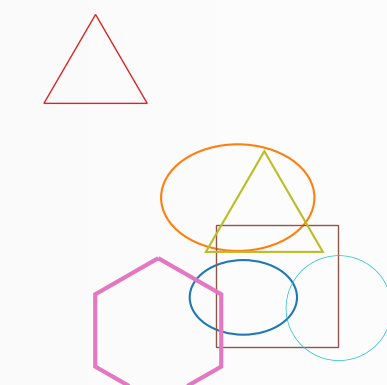[{"shape": "oval", "thickness": 1.5, "radius": 0.69, "center": [0.628, 0.228]}, {"shape": "oval", "thickness": 1.5, "radius": 0.99, "center": [0.614, 0.487]}, {"shape": "triangle", "thickness": 1, "radius": 0.77, "center": [0.247, 0.808]}, {"shape": "square", "thickness": 1, "radius": 0.79, "center": [0.716, 0.257]}, {"shape": "hexagon", "thickness": 3, "radius": 0.94, "center": [0.408, 0.142]}, {"shape": "triangle", "thickness": 1.5, "radius": 0.87, "center": [0.682, 0.433]}, {"shape": "circle", "thickness": 0.5, "radius": 0.68, "center": [0.875, 0.2]}]